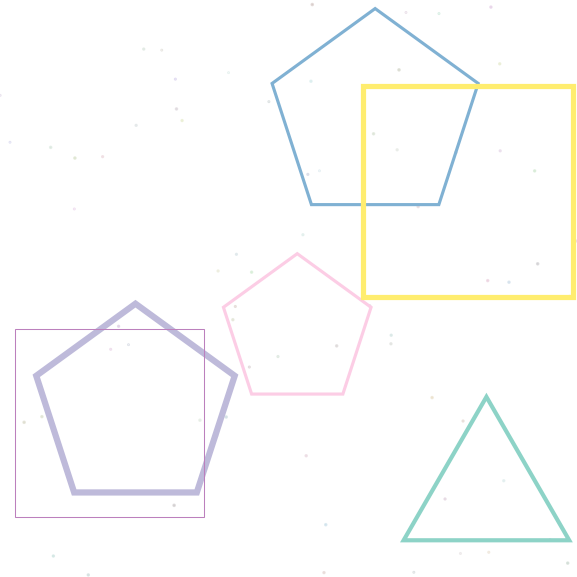[{"shape": "triangle", "thickness": 2, "radius": 0.83, "center": [0.842, 0.146]}, {"shape": "pentagon", "thickness": 3, "radius": 0.9, "center": [0.235, 0.293]}, {"shape": "pentagon", "thickness": 1.5, "radius": 0.94, "center": [0.65, 0.797]}, {"shape": "pentagon", "thickness": 1.5, "radius": 0.67, "center": [0.515, 0.425]}, {"shape": "square", "thickness": 0.5, "radius": 0.82, "center": [0.189, 0.267]}, {"shape": "square", "thickness": 2.5, "radius": 0.91, "center": [0.81, 0.668]}]